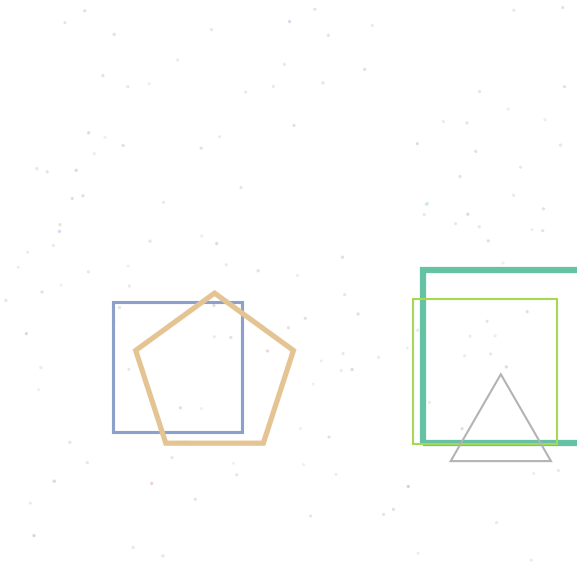[{"shape": "square", "thickness": 3, "radius": 0.75, "center": [0.882, 0.382]}, {"shape": "square", "thickness": 1.5, "radius": 0.56, "center": [0.308, 0.364]}, {"shape": "square", "thickness": 1, "radius": 0.63, "center": [0.84, 0.356]}, {"shape": "pentagon", "thickness": 2.5, "radius": 0.72, "center": [0.372, 0.348]}, {"shape": "triangle", "thickness": 1, "radius": 0.5, "center": [0.867, 0.251]}]